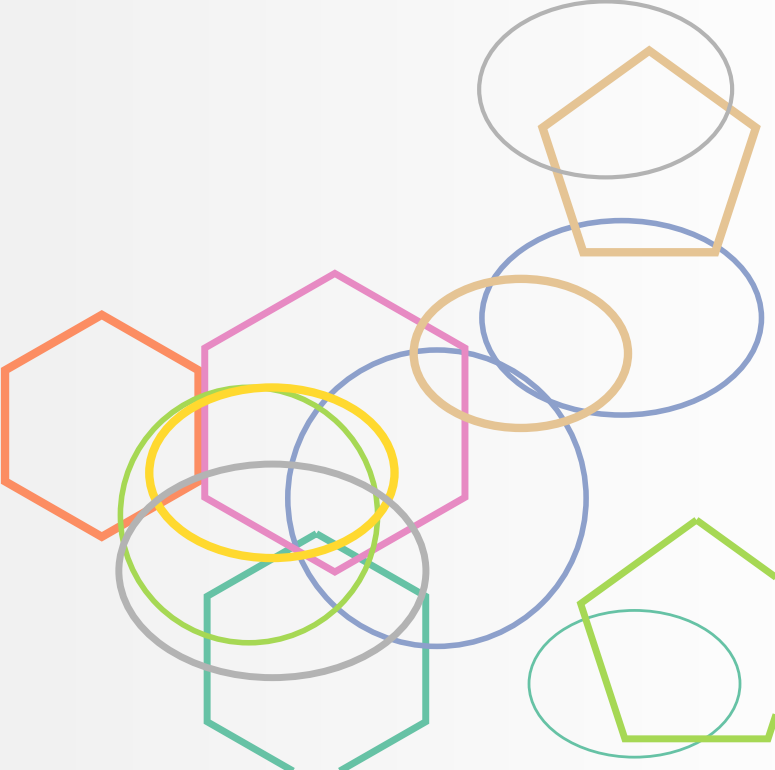[{"shape": "hexagon", "thickness": 2.5, "radius": 0.81, "center": [0.408, 0.144]}, {"shape": "oval", "thickness": 1, "radius": 0.68, "center": [0.819, 0.112]}, {"shape": "hexagon", "thickness": 3, "radius": 0.72, "center": [0.131, 0.447]}, {"shape": "oval", "thickness": 2, "radius": 0.9, "center": [0.802, 0.587]}, {"shape": "circle", "thickness": 2, "radius": 0.96, "center": [0.564, 0.353]}, {"shape": "hexagon", "thickness": 2.5, "radius": 0.97, "center": [0.432, 0.451]}, {"shape": "circle", "thickness": 2, "radius": 0.83, "center": [0.321, 0.331]}, {"shape": "pentagon", "thickness": 2.5, "radius": 0.79, "center": [0.899, 0.168]}, {"shape": "oval", "thickness": 3, "radius": 0.79, "center": [0.351, 0.386]}, {"shape": "oval", "thickness": 3, "radius": 0.69, "center": [0.672, 0.541]}, {"shape": "pentagon", "thickness": 3, "radius": 0.72, "center": [0.838, 0.789]}, {"shape": "oval", "thickness": 1.5, "radius": 0.82, "center": [0.781, 0.884]}, {"shape": "oval", "thickness": 2.5, "radius": 0.99, "center": [0.351, 0.259]}]